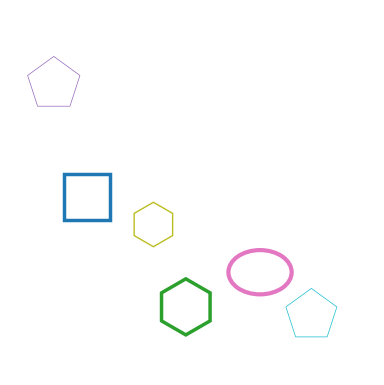[{"shape": "square", "thickness": 2.5, "radius": 0.3, "center": [0.227, 0.488]}, {"shape": "hexagon", "thickness": 2.5, "radius": 0.36, "center": [0.483, 0.203]}, {"shape": "pentagon", "thickness": 0.5, "radius": 0.36, "center": [0.14, 0.782]}, {"shape": "oval", "thickness": 3, "radius": 0.41, "center": [0.675, 0.293]}, {"shape": "hexagon", "thickness": 1, "radius": 0.29, "center": [0.398, 0.417]}, {"shape": "pentagon", "thickness": 0.5, "radius": 0.35, "center": [0.809, 0.181]}]